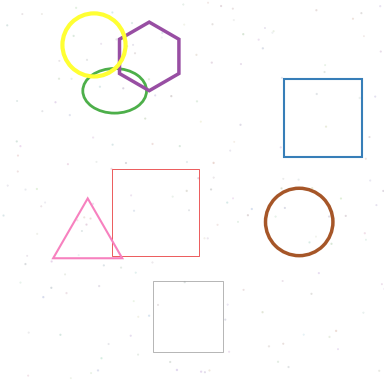[{"shape": "square", "thickness": 0.5, "radius": 0.57, "center": [0.404, 0.448]}, {"shape": "square", "thickness": 1.5, "radius": 0.51, "center": [0.838, 0.693]}, {"shape": "oval", "thickness": 2, "radius": 0.41, "center": [0.298, 0.764]}, {"shape": "hexagon", "thickness": 2.5, "radius": 0.45, "center": [0.388, 0.854]}, {"shape": "circle", "thickness": 3, "radius": 0.41, "center": [0.244, 0.883]}, {"shape": "circle", "thickness": 2.5, "radius": 0.44, "center": [0.777, 0.423]}, {"shape": "triangle", "thickness": 1.5, "radius": 0.52, "center": [0.228, 0.381]}, {"shape": "square", "thickness": 0.5, "radius": 0.46, "center": [0.489, 0.178]}]